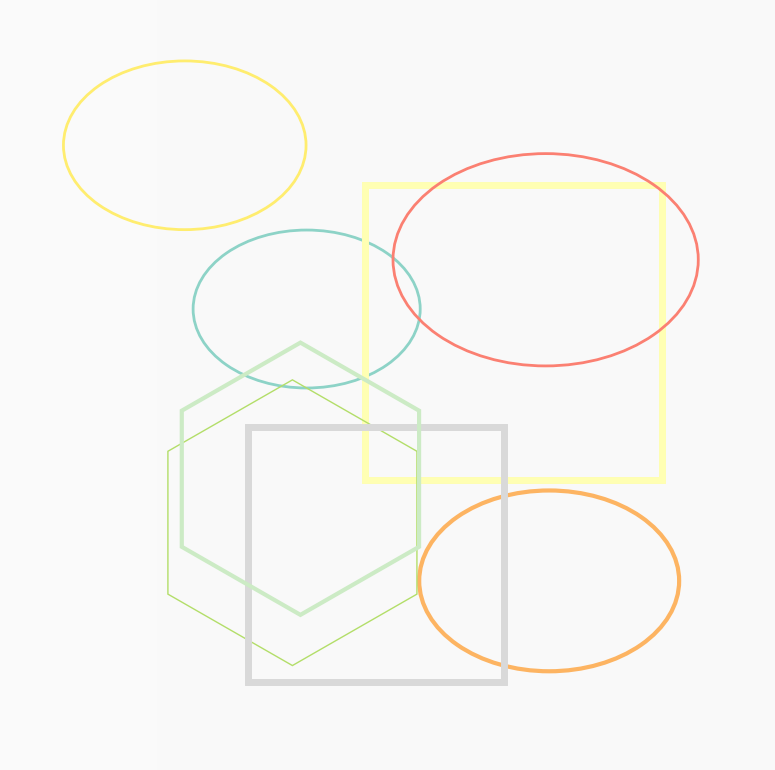[{"shape": "oval", "thickness": 1, "radius": 0.73, "center": [0.396, 0.599]}, {"shape": "square", "thickness": 2.5, "radius": 0.96, "center": [0.662, 0.568]}, {"shape": "oval", "thickness": 1, "radius": 0.98, "center": [0.704, 0.663]}, {"shape": "oval", "thickness": 1.5, "radius": 0.84, "center": [0.709, 0.246]}, {"shape": "hexagon", "thickness": 0.5, "radius": 0.93, "center": [0.377, 0.321]}, {"shape": "square", "thickness": 2.5, "radius": 0.83, "center": [0.485, 0.28]}, {"shape": "hexagon", "thickness": 1.5, "radius": 0.88, "center": [0.388, 0.378]}, {"shape": "oval", "thickness": 1, "radius": 0.78, "center": [0.238, 0.811]}]